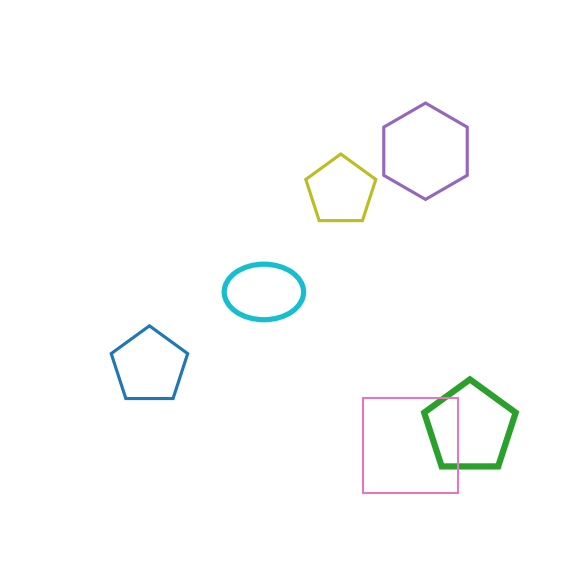[{"shape": "pentagon", "thickness": 1.5, "radius": 0.35, "center": [0.259, 0.365]}, {"shape": "pentagon", "thickness": 3, "radius": 0.42, "center": [0.814, 0.259]}, {"shape": "hexagon", "thickness": 1.5, "radius": 0.42, "center": [0.737, 0.737]}, {"shape": "square", "thickness": 1, "radius": 0.41, "center": [0.711, 0.227]}, {"shape": "pentagon", "thickness": 1.5, "radius": 0.32, "center": [0.59, 0.669]}, {"shape": "oval", "thickness": 2.5, "radius": 0.34, "center": [0.457, 0.494]}]